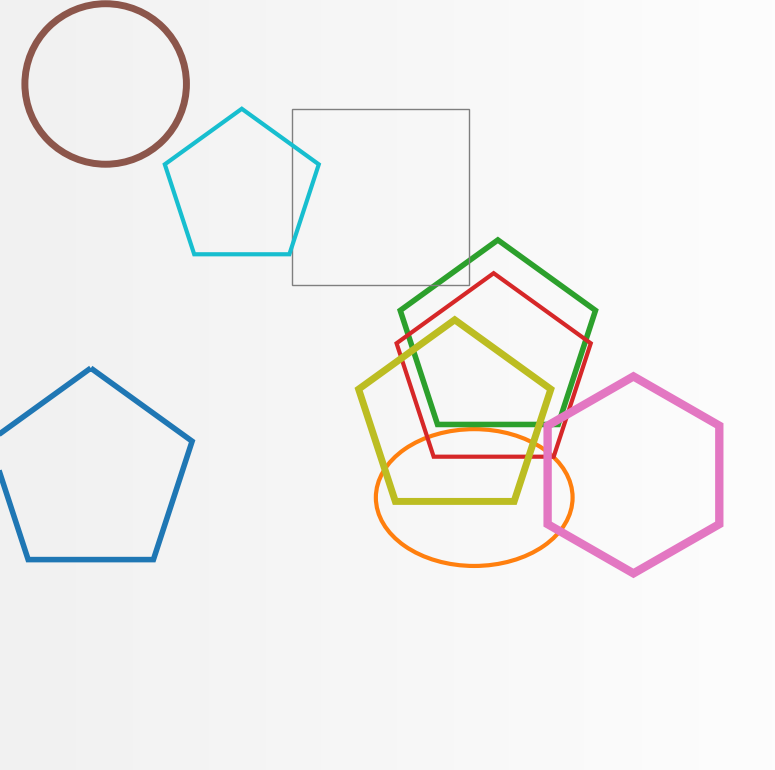[{"shape": "pentagon", "thickness": 2, "radius": 0.69, "center": [0.117, 0.384]}, {"shape": "oval", "thickness": 1.5, "radius": 0.63, "center": [0.612, 0.354]}, {"shape": "pentagon", "thickness": 2, "radius": 0.66, "center": [0.642, 0.556]}, {"shape": "pentagon", "thickness": 1.5, "radius": 0.66, "center": [0.637, 0.513]}, {"shape": "circle", "thickness": 2.5, "radius": 0.52, "center": [0.136, 0.891]}, {"shape": "hexagon", "thickness": 3, "radius": 0.64, "center": [0.817, 0.383]}, {"shape": "square", "thickness": 0.5, "radius": 0.57, "center": [0.492, 0.744]}, {"shape": "pentagon", "thickness": 2.5, "radius": 0.65, "center": [0.587, 0.454]}, {"shape": "pentagon", "thickness": 1.5, "radius": 0.52, "center": [0.312, 0.754]}]